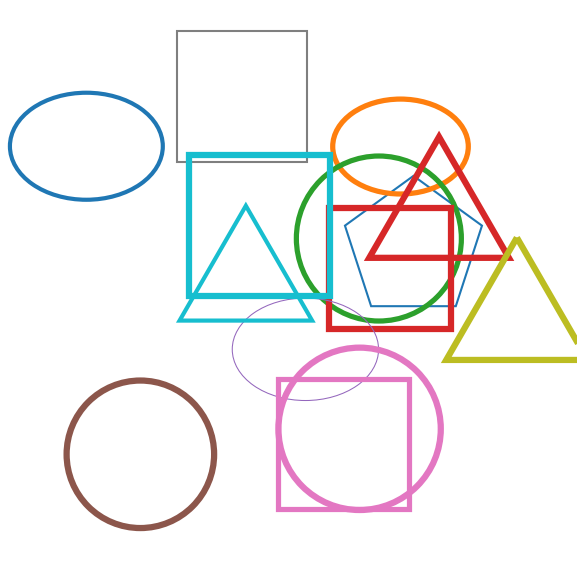[{"shape": "pentagon", "thickness": 1, "radius": 0.62, "center": [0.716, 0.57]}, {"shape": "oval", "thickness": 2, "radius": 0.66, "center": [0.15, 0.746]}, {"shape": "oval", "thickness": 2.5, "radius": 0.59, "center": [0.694, 0.745]}, {"shape": "circle", "thickness": 2.5, "radius": 0.71, "center": [0.656, 0.586]}, {"shape": "triangle", "thickness": 3, "radius": 0.7, "center": [0.76, 0.622]}, {"shape": "square", "thickness": 3, "radius": 0.53, "center": [0.676, 0.534]}, {"shape": "oval", "thickness": 0.5, "radius": 0.63, "center": [0.529, 0.394]}, {"shape": "circle", "thickness": 3, "radius": 0.64, "center": [0.243, 0.212]}, {"shape": "circle", "thickness": 3, "radius": 0.7, "center": [0.623, 0.257]}, {"shape": "square", "thickness": 2.5, "radius": 0.57, "center": [0.595, 0.23]}, {"shape": "square", "thickness": 1, "radius": 0.57, "center": [0.419, 0.832]}, {"shape": "triangle", "thickness": 3, "radius": 0.71, "center": [0.895, 0.446]}, {"shape": "triangle", "thickness": 2, "radius": 0.66, "center": [0.426, 0.51]}, {"shape": "square", "thickness": 3, "radius": 0.61, "center": [0.45, 0.608]}]